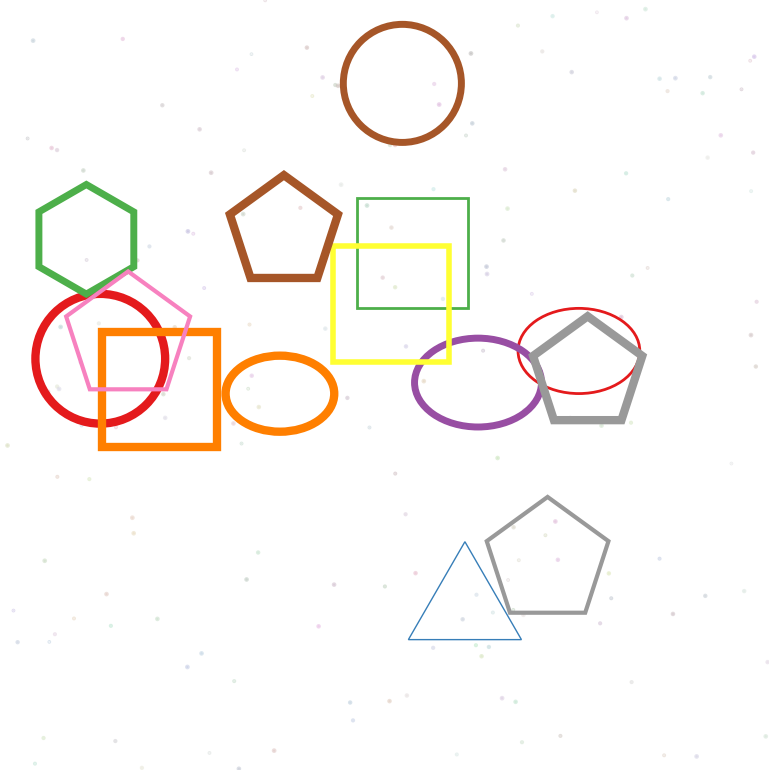[{"shape": "circle", "thickness": 3, "radius": 0.42, "center": [0.13, 0.534]}, {"shape": "oval", "thickness": 1, "radius": 0.4, "center": [0.752, 0.544]}, {"shape": "triangle", "thickness": 0.5, "radius": 0.42, "center": [0.604, 0.212]}, {"shape": "hexagon", "thickness": 2.5, "radius": 0.36, "center": [0.112, 0.689]}, {"shape": "square", "thickness": 1, "radius": 0.36, "center": [0.536, 0.671]}, {"shape": "oval", "thickness": 2.5, "radius": 0.41, "center": [0.621, 0.503]}, {"shape": "square", "thickness": 3, "radius": 0.37, "center": [0.207, 0.494]}, {"shape": "oval", "thickness": 3, "radius": 0.35, "center": [0.364, 0.489]}, {"shape": "square", "thickness": 2, "radius": 0.38, "center": [0.508, 0.605]}, {"shape": "pentagon", "thickness": 3, "radius": 0.37, "center": [0.369, 0.699]}, {"shape": "circle", "thickness": 2.5, "radius": 0.38, "center": [0.523, 0.892]}, {"shape": "pentagon", "thickness": 1.5, "radius": 0.42, "center": [0.166, 0.563]}, {"shape": "pentagon", "thickness": 3, "radius": 0.37, "center": [0.763, 0.515]}, {"shape": "pentagon", "thickness": 1.5, "radius": 0.42, "center": [0.711, 0.272]}]